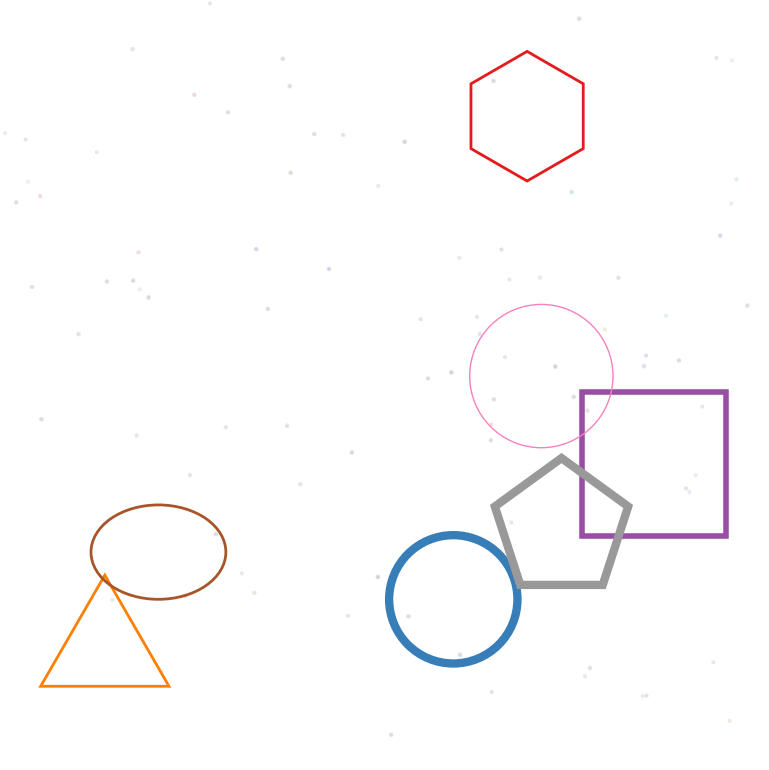[{"shape": "hexagon", "thickness": 1, "radius": 0.42, "center": [0.685, 0.849]}, {"shape": "circle", "thickness": 3, "radius": 0.42, "center": [0.589, 0.222]}, {"shape": "square", "thickness": 2, "radius": 0.47, "center": [0.849, 0.397]}, {"shape": "triangle", "thickness": 1, "radius": 0.48, "center": [0.136, 0.157]}, {"shape": "oval", "thickness": 1, "radius": 0.44, "center": [0.206, 0.283]}, {"shape": "circle", "thickness": 0.5, "radius": 0.47, "center": [0.703, 0.512]}, {"shape": "pentagon", "thickness": 3, "radius": 0.46, "center": [0.729, 0.314]}]